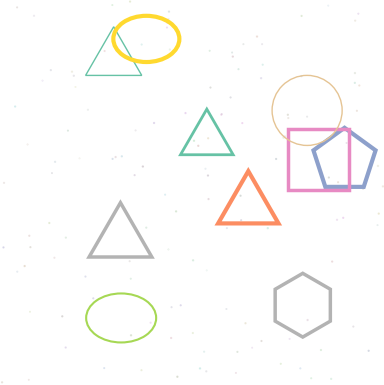[{"shape": "triangle", "thickness": 1, "radius": 0.42, "center": [0.295, 0.846]}, {"shape": "triangle", "thickness": 2, "radius": 0.39, "center": [0.537, 0.638]}, {"shape": "triangle", "thickness": 3, "radius": 0.45, "center": [0.645, 0.465]}, {"shape": "pentagon", "thickness": 3, "radius": 0.42, "center": [0.895, 0.583]}, {"shape": "square", "thickness": 2.5, "radius": 0.4, "center": [0.827, 0.587]}, {"shape": "oval", "thickness": 1.5, "radius": 0.45, "center": [0.315, 0.174]}, {"shape": "oval", "thickness": 3, "radius": 0.43, "center": [0.38, 0.899]}, {"shape": "circle", "thickness": 1, "radius": 0.45, "center": [0.798, 0.713]}, {"shape": "hexagon", "thickness": 2.5, "radius": 0.41, "center": [0.786, 0.207]}, {"shape": "triangle", "thickness": 2.5, "radius": 0.47, "center": [0.313, 0.379]}]